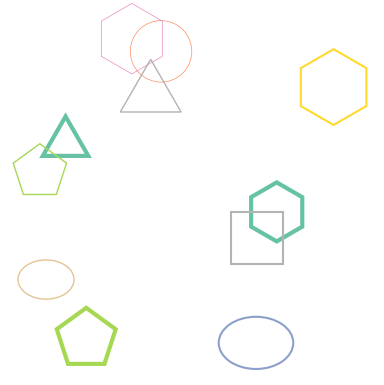[{"shape": "triangle", "thickness": 3, "radius": 0.34, "center": [0.17, 0.629]}, {"shape": "hexagon", "thickness": 3, "radius": 0.38, "center": [0.719, 0.45]}, {"shape": "circle", "thickness": 0.5, "radius": 0.4, "center": [0.418, 0.867]}, {"shape": "oval", "thickness": 1.5, "radius": 0.48, "center": [0.665, 0.109]}, {"shape": "hexagon", "thickness": 0.5, "radius": 0.46, "center": [0.342, 0.9]}, {"shape": "pentagon", "thickness": 3, "radius": 0.4, "center": [0.224, 0.12]}, {"shape": "pentagon", "thickness": 1, "radius": 0.36, "center": [0.104, 0.554]}, {"shape": "hexagon", "thickness": 1.5, "radius": 0.49, "center": [0.866, 0.774]}, {"shape": "oval", "thickness": 1, "radius": 0.36, "center": [0.12, 0.274]}, {"shape": "square", "thickness": 1.5, "radius": 0.34, "center": [0.667, 0.382]}, {"shape": "triangle", "thickness": 1, "radius": 0.46, "center": [0.391, 0.755]}]